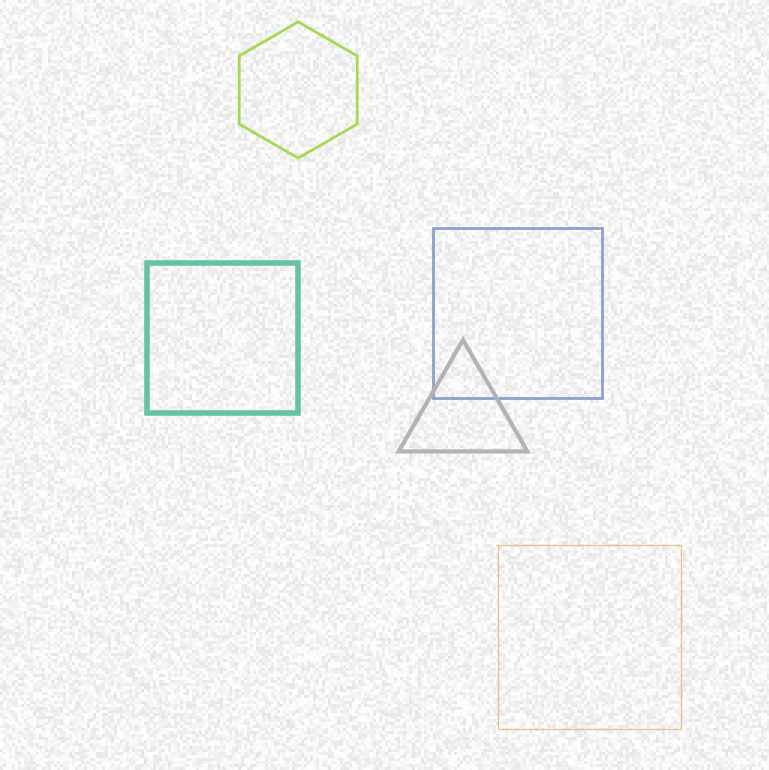[{"shape": "square", "thickness": 2, "radius": 0.49, "center": [0.289, 0.561]}, {"shape": "square", "thickness": 1, "radius": 0.55, "center": [0.672, 0.593]}, {"shape": "hexagon", "thickness": 1, "radius": 0.44, "center": [0.387, 0.883]}, {"shape": "square", "thickness": 0.5, "radius": 0.6, "center": [0.766, 0.173]}, {"shape": "triangle", "thickness": 1.5, "radius": 0.48, "center": [0.601, 0.462]}]